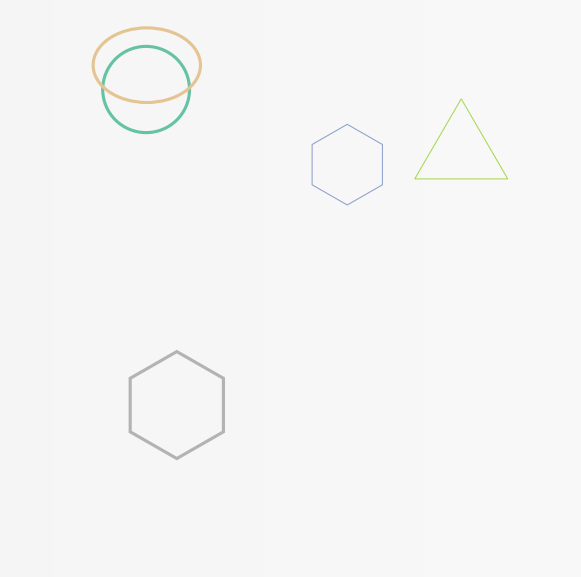[{"shape": "circle", "thickness": 1.5, "radius": 0.37, "center": [0.251, 0.844]}, {"shape": "hexagon", "thickness": 0.5, "radius": 0.35, "center": [0.597, 0.714]}, {"shape": "triangle", "thickness": 0.5, "radius": 0.46, "center": [0.794, 0.736]}, {"shape": "oval", "thickness": 1.5, "radius": 0.46, "center": [0.253, 0.886]}, {"shape": "hexagon", "thickness": 1.5, "radius": 0.46, "center": [0.304, 0.298]}]